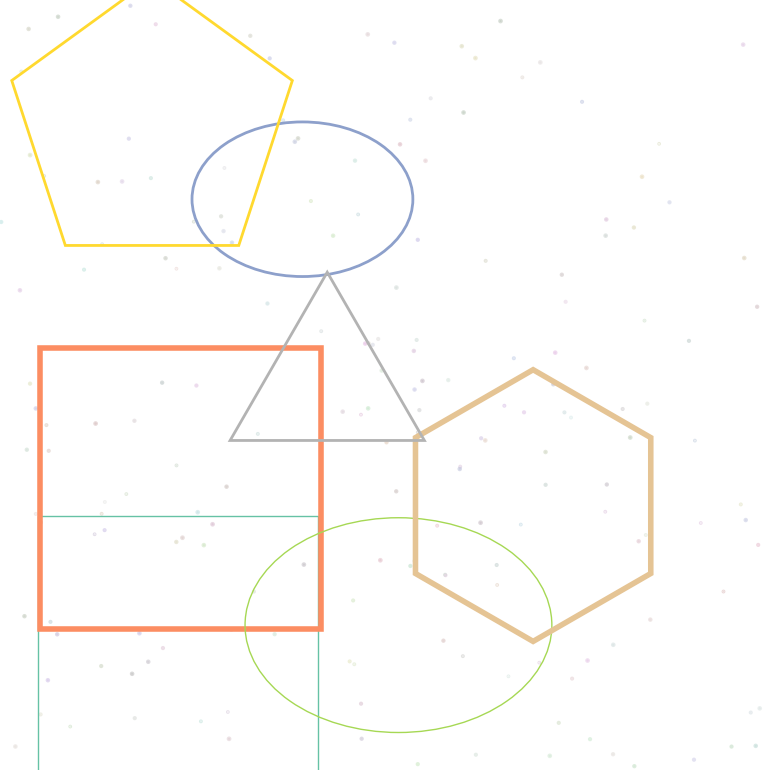[{"shape": "square", "thickness": 0.5, "radius": 0.91, "center": [0.231, 0.149]}, {"shape": "square", "thickness": 2, "radius": 0.91, "center": [0.235, 0.365]}, {"shape": "oval", "thickness": 1, "radius": 0.72, "center": [0.393, 0.741]}, {"shape": "oval", "thickness": 0.5, "radius": 1.0, "center": [0.517, 0.188]}, {"shape": "pentagon", "thickness": 1, "radius": 0.96, "center": [0.197, 0.836]}, {"shape": "hexagon", "thickness": 2, "radius": 0.88, "center": [0.692, 0.343]}, {"shape": "triangle", "thickness": 1, "radius": 0.73, "center": [0.425, 0.501]}]